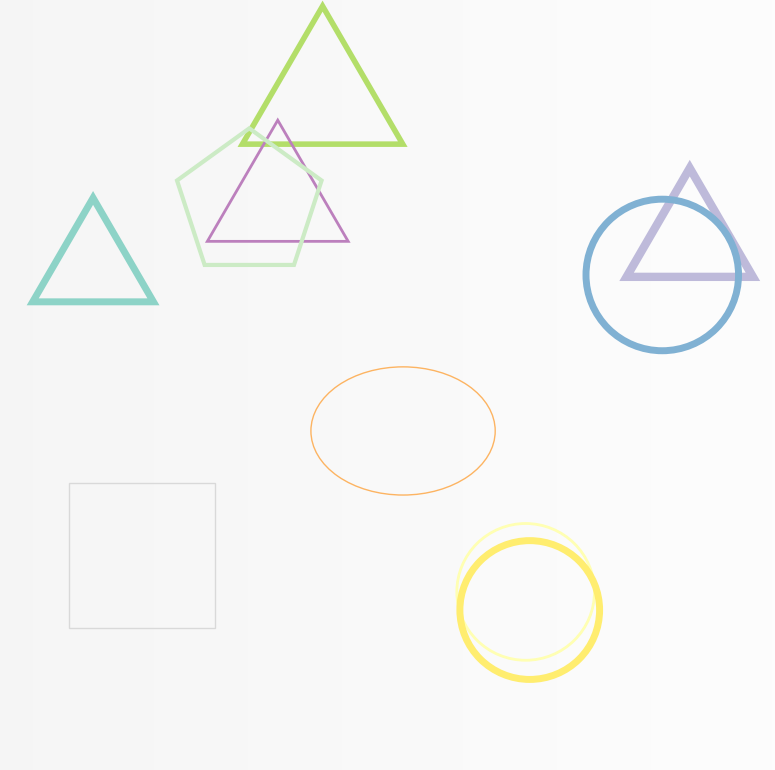[{"shape": "triangle", "thickness": 2.5, "radius": 0.45, "center": [0.12, 0.653]}, {"shape": "circle", "thickness": 1, "radius": 0.44, "center": [0.678, 0.231]}, {"shape": "triangle", "thickness": 3, "radius": 0.47, "center": [0.89, 0.688]}, {"shape": "circle", "thickness": 2.5, "radius": 0.49, "center": [0.855, 0.643]}, {"shape": "oval", "thickness": 0.5, "radius": 0.59, "center": [0.52, 0.44]}, {"shape": "triangle", "thickness": 2, "radius": 0.6, "center": [0.416, 0.873]}, {"shape": "square", "thickness": 0.5, "radius": 0.47, "center": [0.184, 0.278]}, {"shape": "triangle", "thickness": 1, "radius": 0.52, "center": [0.358, 0.739]}, {"shape": "pentagon", "thickness": 1.5, "radius": 0.49, "center": [0.322, 0.735]}, {"shape": "circle", "thickness": 2.5, "radius": 0.45, "center": [0.684, 0.208]}]